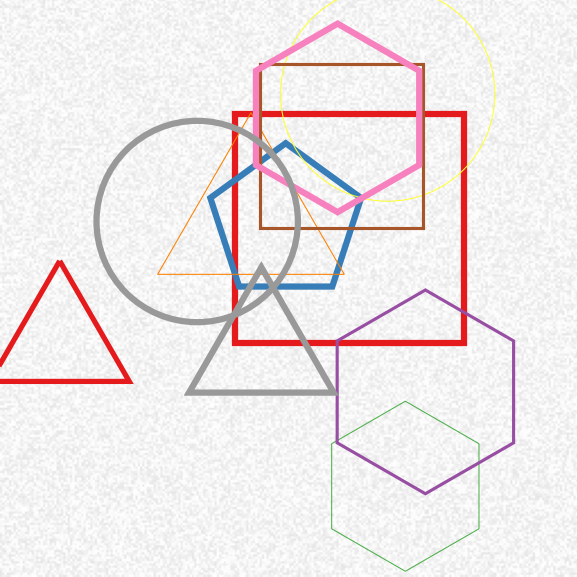[{"shape": "square", "thickness": 3, "radius": 0.99, "center": [0.606, 0.603]}, {"shape": "triangle", "thickness": 2.5, "radius": 0.7, "center": [0.103, 0.408]}, {"shape": "pentagon", "thickness": 3, "radius": 0.69, "center": [0.495, 0.614]}, {"shape": "hexagon", "thickness": 0.5, "radius": 0.74, "center": [0.702, 0.157]}, {"shape": "hexagon", "thickness": 1.5, "radius": 0.88, "center": [0.737, 0.321]}, {"shape": "triangle", "thickness": 0.5, "radius": 0.93, "center": [0.435, 0.617]}, {"shape": "circle", "thickness": 0.5, "radius": 0.93, "center": [0.671, 0.836]}, {"shape": "square", "thickness": 1.5, "radius": 0.71, "center": [0.591, 0.746]}, {"shape": "hexagon", "thickness": 3, "radius": 0.82, "center": [0.585, 0.795]}, {"shape": "triangle", "thickness": 3, "radius": 0.72, "center": [0.453, 0.392]}, {"shape": "circle", "thickness": 3, "radius": 0.87, "center": [0.341, 0.616]}]